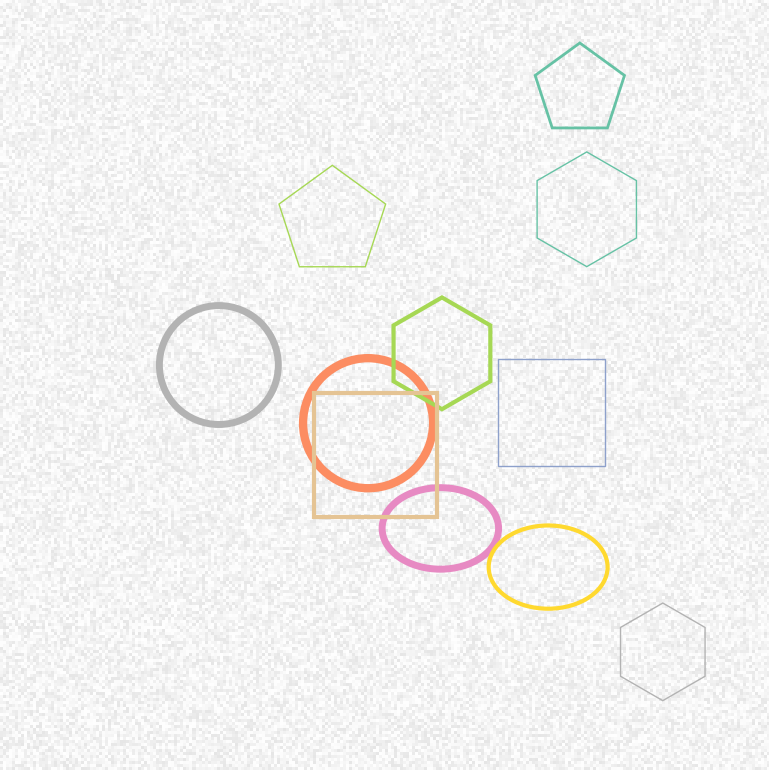[{"shape": "pentagon", "thickness": 1, "radius": 0.31, "center": [0.753, 0.883]}, {"shape": "hexagon", "thickness": 0.5, "radius": 0.37, "center": [0.762, 0.728]}, {"shape": "circle", "thickness": 3, "radius": 0.42, "center": [0.478, 0.45]}, {"shape": "square", "thickness": 0.5, "radius": 0.35, "center": [0.716, 0.464]}, {"shape": "oval", "thickness": 2.5, "radius": 0.38, "center": [0.572, 0.314]}, {"shape": "pentagon", "thickness": 0.5, "radius": 0.36, "center": [0.432, 0.712]}, {"shape": "hexagon", "thickness": 1.5, "radius": 0.36, "center": [0.574, 0.541]}, {"shape": "oval", "thickness": 1.5, "radius": 0.39, "center": [0.712, 0.264]}, {"shape": "square", "thickness": 1.5, "radius": 0.4, "center": [0.488, 0.409]}, {"shape": "hexagon", "thickness": 0.5, "radius": 0.32, "center": [0.861, 0.153]}, {"shape": "circle", "thickness": 2.5, "radius": 0.39, "center": [0.284, 0.526]}]